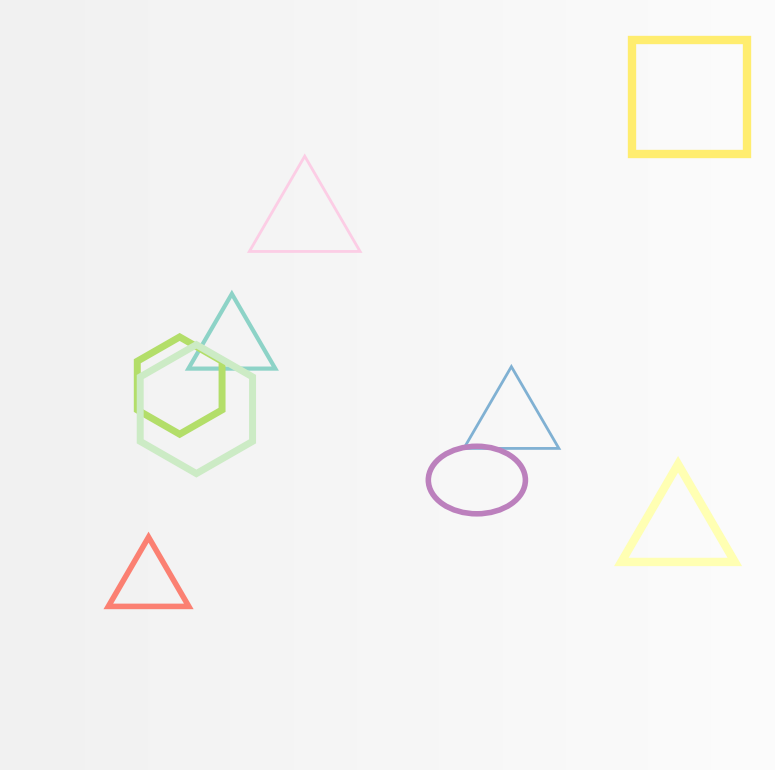[{"shape": "triangle", "thickness": 1.5, "radius": 0.32, "center": [0.299, 0.554]}, {"shape": "triangle", "thickness": 3, "radius": 0.42, "center": [0.875, 0.312]}, {"shape": "triangle", "thickness": 2, "radius": 0.3, "center": [0.192, 0.242]}, {"shape": "triangle", "thickness": 1, "radius": 0.35, "center": [0.66, 0.453]}, {"shape": "hexagon", "thickness": 2.5, "radius": 0.32, "center": [0.232, 0.499]}, {"shape": "triangle", "thickness": 1, "radius": 0.41, "center": [0.393, 0.715]}, {"shape": "oval", "thickness": 2, "radius": 0.31, "center": [0.615, 0.377]}, {"shape": "hexagon", "thickness": 2.5, "radius": 0.42, "center": [0.253, 0.469]}, {"shape": "square", "thickness": 3, "radius": 0.37, "center": [0.89, 0.874]}]